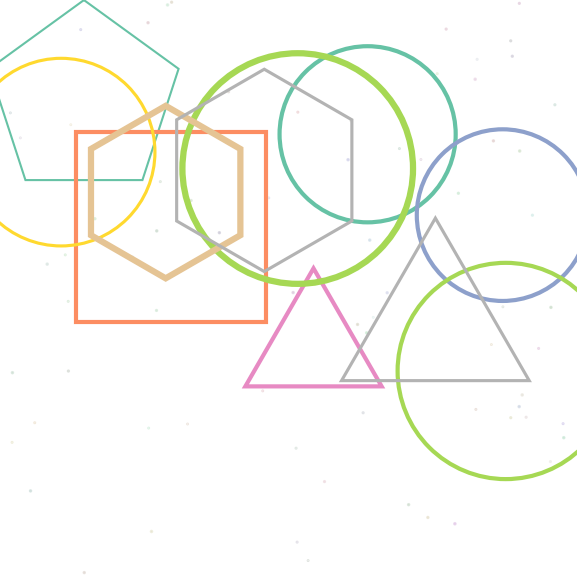[{"shape": "pentagon", "thickness": 1, "radius": 0.86, "center": [0.145, 0.827]}, {"shape": "circle", "thickness": 2, "radius": 0.76, "center": [0.637, 0.767]}, {"shape": "square", "thickness": 2, "radius": 0.82, "center": [0.297, 0.606]}, {"shape": "circle", "thickness": 2, "radius": 0.74, "center": [0.87, 0.627]}, {"shape": "triangle", "thickness": 2, "radius": 0.68, "center": [0.543, 0.398]}, {"shape": "circle", "thickness": 3, "radius": 1.0, "center": [0.516, 0.707]}, {"shape": "circle", "thickness": 2, "radius": 0.94, "center": [0.876, 0.357]}, {"shape": "circle", "thickness": 1.5, "radius": 0.81, "center": [0.106, 0.736]}, {"shape": "hexagon", "thickness": 3, "radius": 0.75, "center": [0.287, 0.667]}, {"shape": "triangle", "thickness": 1.5, "radius": 0.94, "center": [0.754, 0.434]}, {"shape": "hexagon", "thickness": 1.5, "radius": 0.88, "center": [0.458, 0.704]}]